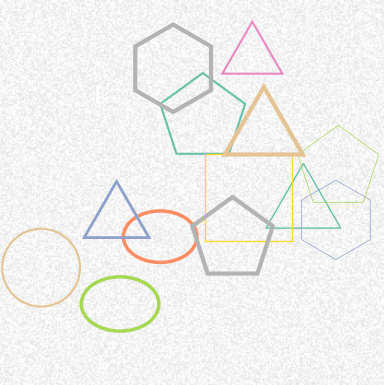[{"shape": "pentagon", "thickness": 1.5, "radius": 0.58, "center": [0.526, 0.694]}, {"shape": "triangle", "thickness": 1, "radius": 0.56, "center": [0.788, 0.464]}, {"shape": "oval", "thickness": 2.5, "radius": 0.48, "center": [0.416, 0.385]}, {"shape": "hexagon", "thickness": 0.5, "radius": 0.52, "center": [0.872, 0.429]}, {"shape": "triangle", "thickness": 2, "radius": 0.49, "center": [0.303, 0.431]}, {"shape": "triangle", "thickness": 1.5, "radius": 0.45, "center": [0.655, 0.854]}, {"shape": "pentagon", "thickness": 0.5, "radius": 0.55, "center": [0.879, 0.564]}, {"shape": "oval", "thickness": 2.5, "radius": 0.5, "center": [0.312, 0.211]}, {"shape": "square", "thickness": 1, "radius": 0.56, "center": [0.645, 0.488]}, {"shape": "triangle", "thickness": 3, "radius": 0.59, "center": [0.685, 0.657]}, {"shape": "circle", "thickness": 1.5, "radius": 0.51, "center": [0.107, 0.305]}, {"shape": "hexagon", "thickness": 3, "radius": 0.57, "center": [0.45, 0.823]}, {"shape": "pentagon", "thickness": 3, "radius": 0.55, "center": [0.604, 0.378]}]